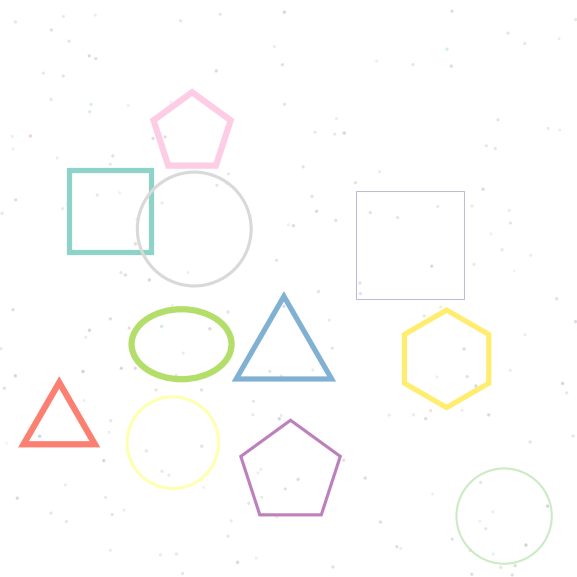[{"shape": "square", "thickness": 2.5, "radius": 0.36, "center": [0.19, 0.634]}, {"shape": "circle", "thickness": 1.5, "radius": 0.4, "center": [0.299, 0.233]}, {"shape": "square", "thickness": 0.5, "radius": 0.47, "center": [0.711, 0.575]}, {"shape": "triangle", "thickness": 3, "radius": 0.36, "center": [0.103, 0.265]}, {"shape": "triangle", "thickness": 2.5, "radius": 0.48, "center": [0.492, 0.391]}, {"shape": "oval", "thickness": 3, "radius": 0.43, "center": [0.314, 0.403]}, {"shape": "pentagon", "thickness": 3, "radius": 0.35, "center": [0.333, 0.769]}, {"shape": "circle", "thickness": 1.5, "radius": 0.49, "center": [0.336, 0.603]}, {"shape": "pentagon", "thickness": 1.5, "radius": 0.45, "center": [0.503, 0.181]}, {"shape": "circle", "thickness": 1, "radius": 0.41, "center": [0.873, 0.105]}, {"shape": "hexagon", "thickness": 2.5, "radius": 0.42, "center": [0.773, 0.378]}]